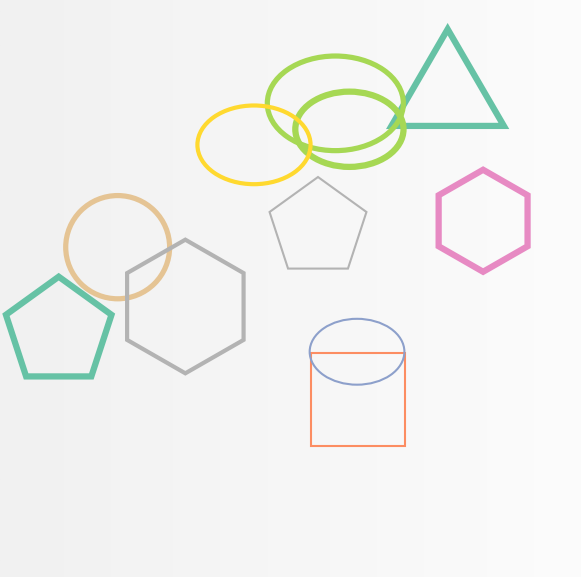[{"shape": "triangle", "thickness": 3, "radius": 0.56, "center": [0.77, 0.837]}, {"shape": "pentagon", "thickness": 3, "radius": 0.48, "center": [0.101, 0.425]}, {"shape": "square", "thickness": 1, "radius": 0.4, "center": [0.615, 0.307]}, {"shape": "oval", "thickness": 1, "radius": 0.41, "center": [0.614, 0.39]}, {"shape": "hexagon", "thickness": 3, "radius": 0.44, "center": [0.831, 0.617]}, {"shape": "oval", "thickness": 2.5, "radius": 0.59, "center": [0.577, 0.82]}, {"shape": "oval", "thickness": 3, "radius": 0.47, "center": [0.601, 0.775]}, {"shape": "oval", "thickness": 2, "radius": 0.49, "center": [0.437, 0.748]}, {"shape": "circle", "thickness": 2.5, "radius": 0.45, "center": [0.202, 0.571]}, {"shape": "pentagon", "thickness": 1, "radius": 0.44, "center": [0.547, 0.605]}, {"shape": "hexagon", "thickness": 2, "radius": 0.58, "center": [0.319, 0.468]}]